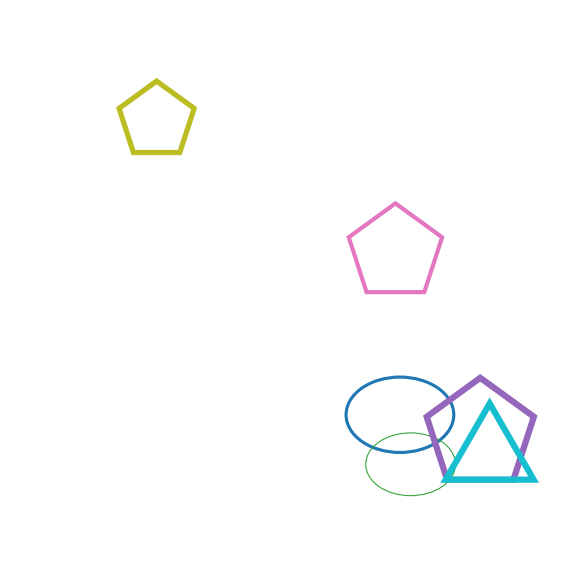[{"shape": "oval", "thickness": 1.5, "radius": 0.47, "center": [0.693, 0.281]}, {"shape": "oval", "thickness": 0.5, "radius": 0.39, "center": [0.711, 0.195]}, {"shape": "pentagon", "thickness": 3, "radius": 0.49, "center": [0.832, 0.247]}, {"shape": "pentagon", "thickness": 2, "radius": 0.42, "center": [0.685, 0.562]}, {"shape": "pentagon", "thickness": 2.5, "radius": 0.34, "center": [0.271, 0.79]}, {"shape": "triangle", "thickness": 3, "radius": 0.44, "center": [0.848, 0.213]}]